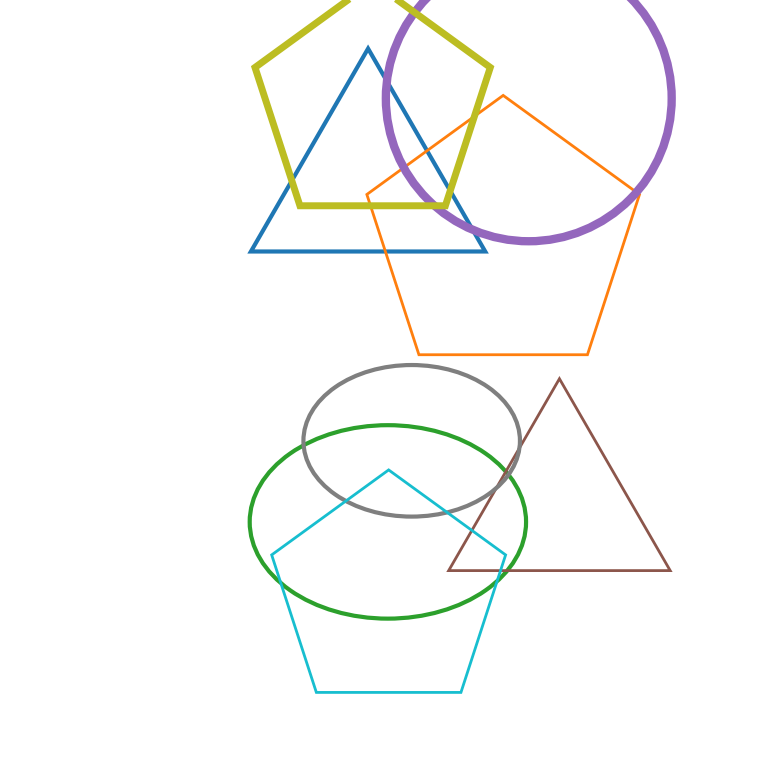[{"shape": "triangle", "thickness": 1.5, "radius": 0.88, "center": [0.478, 0.761]}, {"shape": "pentagon", "thickness": 1, "radius": 0.93, "center": [0.653, 0.69]}, {"shape": "oval", "thickness": 1.5, "radius": 0.9, "center": [0.504, 0.322]}, {"shape": "circle", "thickness": 3, "radius": 0.93, "center": [0.687, 0.872]}, {"shape": "triangle", "thickness": 1, "radius": 0.83, "center": [0.727, 0.342]}, {"shape": "oval", "thickness": 1.5, "radius": 0.7, "center": [0.535, 0.428]}, {"shape": "pentagon", "thickness": 2.5, "radius": 0.8, "center": [0.484, 0.863]}, {"shape": "pentagon", "thickness": 1, "radius": 0.8, "center": [0.505, 0.23]}]